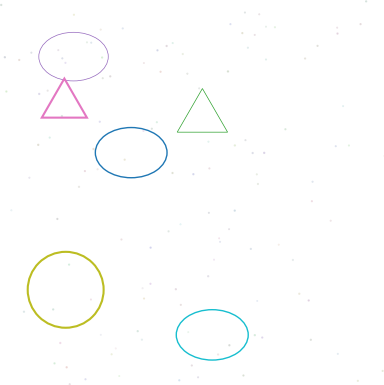[{"shape": "oval", "thickness": 1, "radius": 0.47, "center": [0.341, 0.604]}, {"shape": "triangle", "thickness": 0.5, "radius": 0.38, "center": [0.526, 0.694]}, {"shape": "oval", "thickness": 0.5, "radius": 0.45, "center": [0.191, 0.853]}, {"shape": "triangle", "thickness": 1.5, "radius": 0.34, "center": [0.167, 0.728]}, {"shape": "circle", "thickness": 1.5, "radius": 0.49, "center": [0.171, 0.247]}, {"shape": "oval", "thickness": 1, "radius": 0.47, "center": [0.551, 0.13]}]